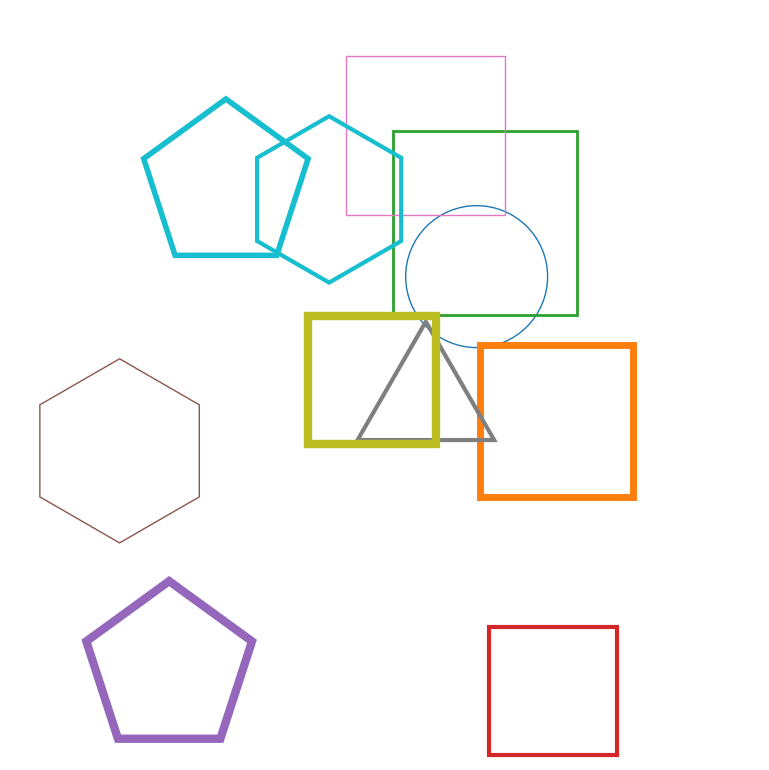[{"shape": "circle", "thickness": 0.5, "radius": 0.46, "center": [0.619, 0.641]}, {"shape": "square", "thickness": 2.5, "radius": 0.5, "center": [0.723, 0.453]}, {"shape": "square", "thickness": 1, "radius": 0.6, "center": [0.63, 0.71]}, {"shape": "square", "thickness": 1.5, "radius": 0.42, "center": [0.718, 0.103]}, {"shape": "pentagon", "thickness": 3, "radius": 0.57, "center": [0.22, 0.132]}, {"shape": "hexagon", "thickness": 0.5, "radius": 0.6, "center": [0.155, 0.414]}, {"shape": "square", "thickness": 0.5, "radius": 0.51, "center": [0.552, 0.824]}, {"shape": "triangle", "thickness": 1.5, "radius": 0.51, "center": [0.553, 0.48]}, {"shape": "square", "thickness": 3, "radius": 0.41, "center": [0.483, 0.507]}, {"shape": "pentagon", "thickness": 2, "radius": 0.56, "center": [0.293, 0.759]}, {"shape": "hexagon", "thickness": 1.5, "radius": 0.54, "center": [0.427, 0.741]}]